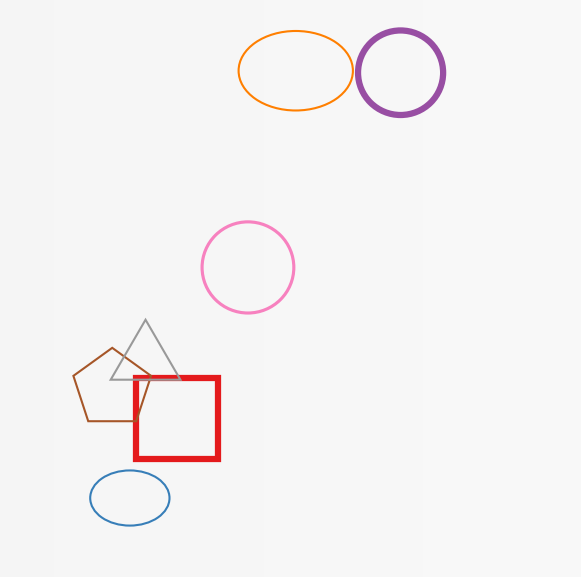[{"shape": "square", "thickness": 3, "radius": 0.35, "center": [0.305, 0.275]}, {"shape": "oval", "thickness": 1, "radius": 0.34, "center": [0.223, 0.137]}, {"shape": "circle", "thickness": 3, "radius": 0.37, "center": [0.689, 0.873]}, {"shape": "oval", "thickness": 1, "radius": 0.49, "center": [0.509, 0.877]}, {"shape": "pentagon", "thickness": 1, "radius": 0.35, "center": [0.193, 0.327]}, {"shape": "circle", "thickness": 1.5, "radius": 0.39, "center": [0.427, 0.536]}, {"shape": "triangle", "thickness": 1, "radius": 0.35, "center": [0.25, 0.376]}]